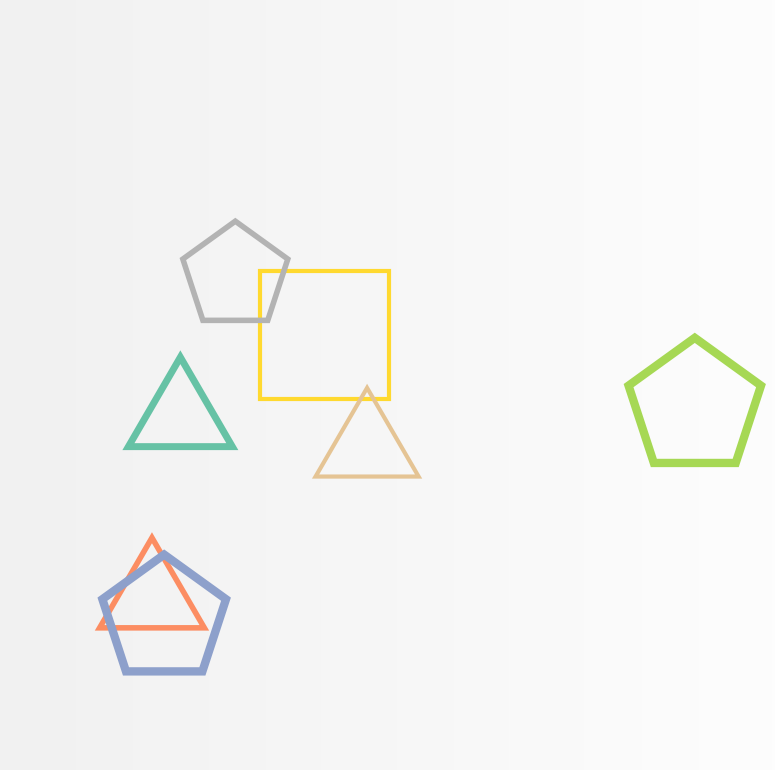[{"shape": "triangle", "thickness": 2.5, "radius": 0.39, "center": [0.233, 0.459]}, {"shape": "triangle", "thickness": 2, "radius": 0.39, "center": [0.196, 0.224]}, {"shape": "pentagon", "thickness": 3, "radius": 0.42, "center": [0.212, 0.196]}, {"shape": "pentagon", "thickness": 3, "radius": 0.45, "center": [0.896, 0.471]}, {"shape": "square", "thickness": 1.5, "radius": 0.42, "center": [0.419, 0.565]}, {"shape": "triangle", "thickness": 1.5, "radius": 0.38, "center": [0.474, 0.419]}, {"shape": "pentagon", "thickness": 2, "radius": 0.36, "center": [0.304, 0.642]}]